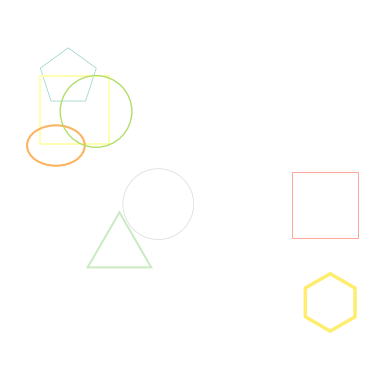[{"shape": "pentagon", "thickness": 0.5, "radius": 0.38, "center": [0.177, 0.799]}, {"shape": "square", "thickness": 1.5, "radius": 0.44, "center": [0.193, 0.714]}, {"shape": "square", "thickness": 0.5, "radius": 0.43, "center": [0.843, 0.466]}, {"shape": "oval", "thickness": 1.5, "radius": 0.37, "center": [0.145, 0.622]}, {"shape": "circle", "thickness": 1, "radius": 0.47, "center": [0.249, 0.711]}, {"shape": "circle", "thickness": 0.5, "radius": 0.46, "center": [0.411, 0.47]}, {"shape": "triangle", "thickness": 1.5, "radius": 0.48, "center": [0.31, 0.353]}, {"shape": "hexagon", "thickness": 2.5, "radius": 0.37, "center": [0.858, 0.214]}]